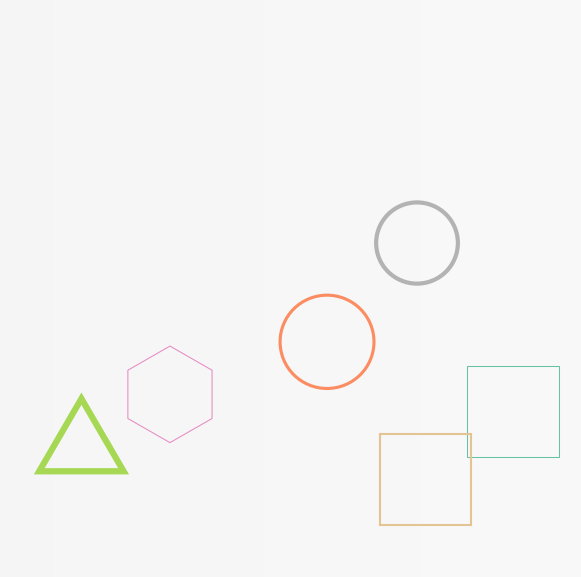[{"shape": "square", "thickness": 0.5, "radius": 0.4, "center": [0.882, 0.287]}, {"shape": "circle", "thickness": 1.5, "radius": 0.4, "center": [0.563, 0.407]}, {"shape": "hexagon", "thickness": 0.5, "radius": 0.42, "center": [0.292, 0.316]}, {"shape": "triangle", "thickness": 3, "radius": 0.42, "center": [0.14, 0.225]}, {"shape": "square", "thickness": 1, "radius": 0.39, "center": [0.732, 0.169]}, {"shape": "circle", "thickness": 2, "radius": 0.35, "center": [0.717, 0.578]}]